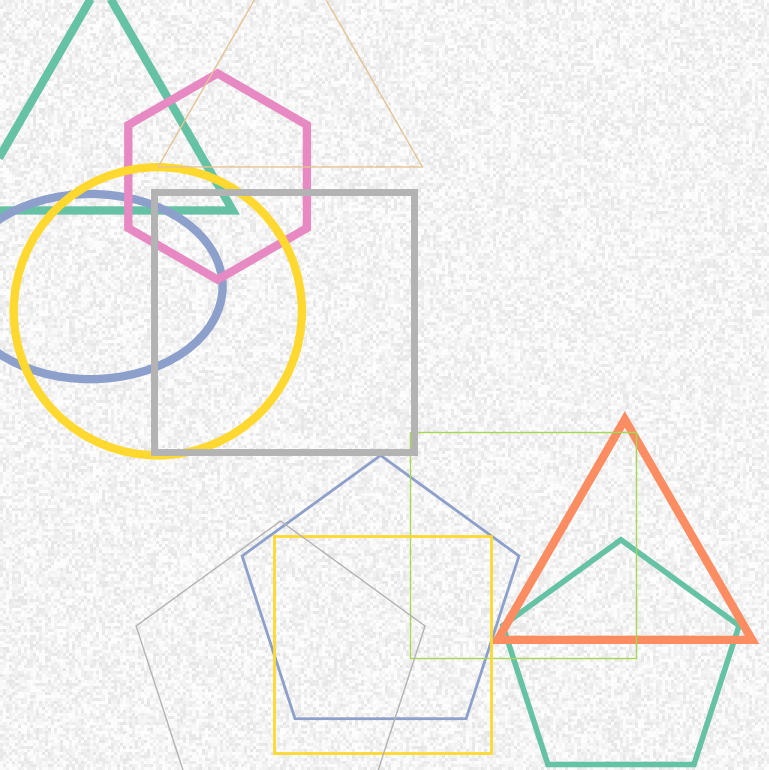[{"shape": "triangle", "thickness": 3, "radius": 0.99, "center": [0.131, 0.826]}, {"shape": "pentagon", "thickness": 2, "radius": 0.81, "center": [0.806, 0.138]}, {"shape": "triangle", "thickness": 3, "radius": 0.95, "center": [0.811, 0.264]}, {"shape": "pentagon", "thickness": 1, "radius": 0.95, "center": [0.494, 0.22]}, {"shape": "oval", "thickness": 3, "radius": 0.86, "center": [0.117, 0.628]}, {"shape": "hexagon", "thickness": 3, "radius": 0.67, "center": [0.283, 0.771]}, {"shape": "square", "thickness": 0.5, "radius": 0.74, "center": [0.679, 0.292]}, {"shape": "square", "thickness": 1, "radius": 0.71, "center": [0.497, 0.163]}, {"shape": "circle", "thickness": 3, "radius": 0.94, "center": [0.205, 0.596]}, {"shape": "triangle", "thickness": 0.5, "radius": 0.99, "center": [0.377, 0.882]}, {"shape": "pentagon", "thickness": 0.5, "radius": 0.99, "center": [0.364, 0.126]}, {"shape": "square", "thickness": 2.5, "radius": 0.84, "center": [0.369, 0.582]}]